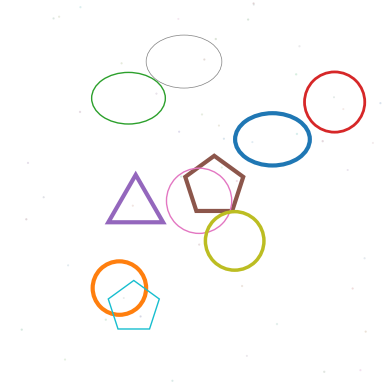[{"shape": "oval", "thickness": 3, "radius": 0.49, "center": [0.708, 0.638]}, {"shape": "circle", "thickness": 3, "radius": 0.35, "center": [0.31, 0.252]}, {"shape": "oval", "thickness": 1, "radius": 0.48, "center": [0.334, 0.745]}, {"shape": "circle", "thickness": 2, "radius": 0.39, "center": [0.869, 0.735]}, {"shape": "triangle", "thickness": 3, "radius": 0.41, "center": [0.352, 0.464]}, {"shape": "pentagon", "thickness": 3, "radius": 0.4, "center": [0.556, 0.516]}, {"shape": "circle", "thickness": 1, "radius": 0.42, "center": [0.517, 0.478]}, {"shape": "oval", "thickness": 0.5, "radius": 0.49, "center": [0.478, 0.84]}, {"shape": "circle", "thickness": 2.5, "radius": 0.38, "center": [0.61, 0.374]}, {"shape": "pentagon", "thickness": 1, "radius": 0.35, "center": [0.347, 0.202]}]